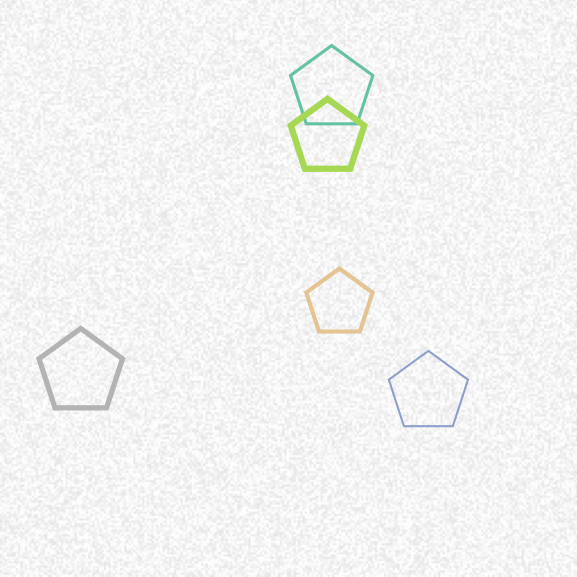[{"shape": "pentagon", "thickness": 1.5, "radius": 0.37, "center": [0.574, 0.845]}, {"shape": "pentagon", "thickness": 1, "radius": 0.36, "center": [0.742, 0.319]}, {"shape": "pentagon", "thickness": 3, "radius": 0.33, "center": [0.567, 0.761]}, {"shape": "pentagon", "thickness": 2, "radius": 0.3, "center": [0.588, 0.474]}, {"shape": "pentagon", "thickness": 2.5, "radius": 0.38, "center": [0.14, 0.354]}]